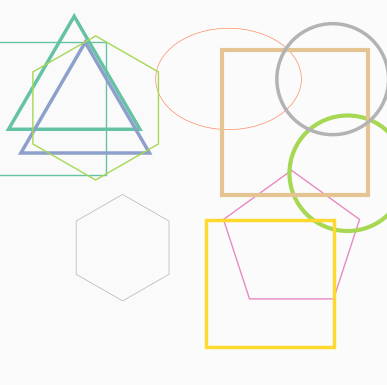[{"shape": "triangle", "thickness": 2.5, "radius": 0.98, "center": [0.191, 0.762]}, {"shape": "square", "thickness": 1, "radius": 0.86, "center": [0.1, 0.717]}, {"shape": "oval", "thickness": 0.5, "radius": 0.94, "center": [0.59, 0.795]}, {"shape": "triangle", "thickness": 2.5, "radius": 0.96, "center": [0.22, 0.698]}, {"shape": "pentagon", "thickness": 1, "radius": 0.92, "center": [0.752, 0.373]}, {"shape": "circle", "thickness": 3, "radius": 0.75, "center": [0.897, 0.55]}, {"shape": "hexagon", "thickness": 1, "radius": 0.94, "center": [0.247, 0.72]}, {"shape": "square", "thickness": 2.5, "radius": 0.82, "center": [0.697, 0.264]}, {"shape": "square", "thickness": 3, "radius": 0.94, "center": [0.761, 0.681]}, {"shape": "circle", "thickness": 2.5, "radius": 0.72, "center": [0.859, 0.794]}, {"shape": "hexagon", "thickness": 0.5, "radius": 0.69, "center": [0.316, 0.357]}]